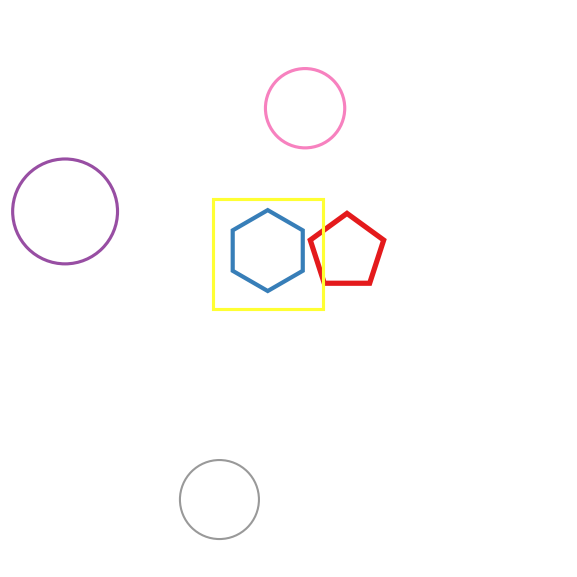[{"shape": "pentagon", "thickness": 2.5, "radius": 0.33, "center": [0.601, 0.563]}, {"shape": "hexagon", "thickness": 2, "radius": 0.35, "center": [0.464, 0.565]}, {"shape": "circle", "thickness": 1.5, "radius": 0.45, "center": [0.113, 0.633]}, {"shape": "square", "thickness": 1.5, "radius": 0.47, "center": [0.465, 0.56]}, {"shape": "circle", "thickness": 1.5, "radius": 0.34, "center": [0.528, 0.812]}, {"shape": "circle", "thickness": 1, "radius": 0.34, "center": [0.38, 0.134]}]